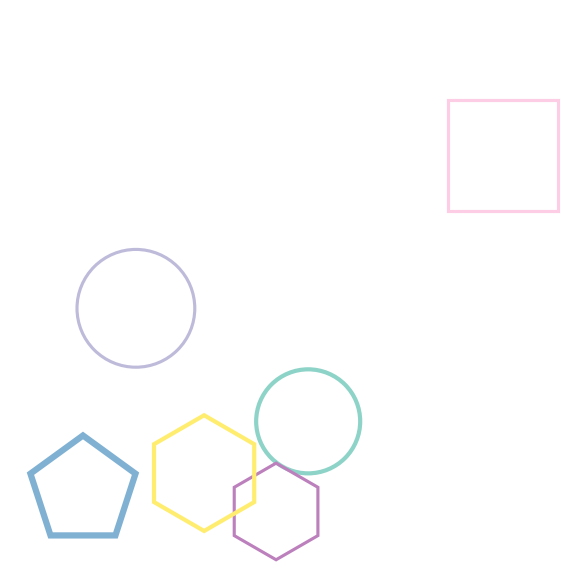[{"shape": "circle", "thickness": 2, "radius": 0.45, "center": [0.534, 0.27]}, {"shape": "circle", "thickness": 1.5, "radius": 0.51, "center": [0.235, 0.465]}, {"shape": "pentagon", "thickness": 3, "radius": 0.48, "center": [0.144, 0.149]}, {"shape": "square", "thickness": 1.5, "radius": 0.48, "center": [0.871, 0.73]}, {"shape": "hexagon", "thickness": 1.5, "radius": 0.42, "center": [0.478, 0.114]}, {"shape": "hexagon", "thickness": 2, "radius": 0.5, "center": [0.353, 0.18]}]